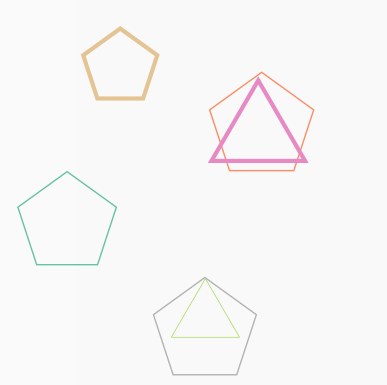[{"shape": "pentagon", "thickness": 1, "radius": 0.67, "center": [0.173, 0.421]}, {"shape": "pentagon", "thickness": 1, "radius": 0.71, "center": [0.675, 0.671]}, {"shape": "triangle", "thickness": 3, "radius": 0.7, "center": [0.666, 0.652]}, {"shape": "triangle", "thickness": 0.5, "radius": 0.51, "center": [0.53, 0.175]}, {"shape": "pentagon", "thickness": 3, "radius": 0.5, "center": [0.31, 0.825]}, {"shape": "pentagon", "thickness": 1, "radius": 0.7, "center": [0.529, 0.14]}]